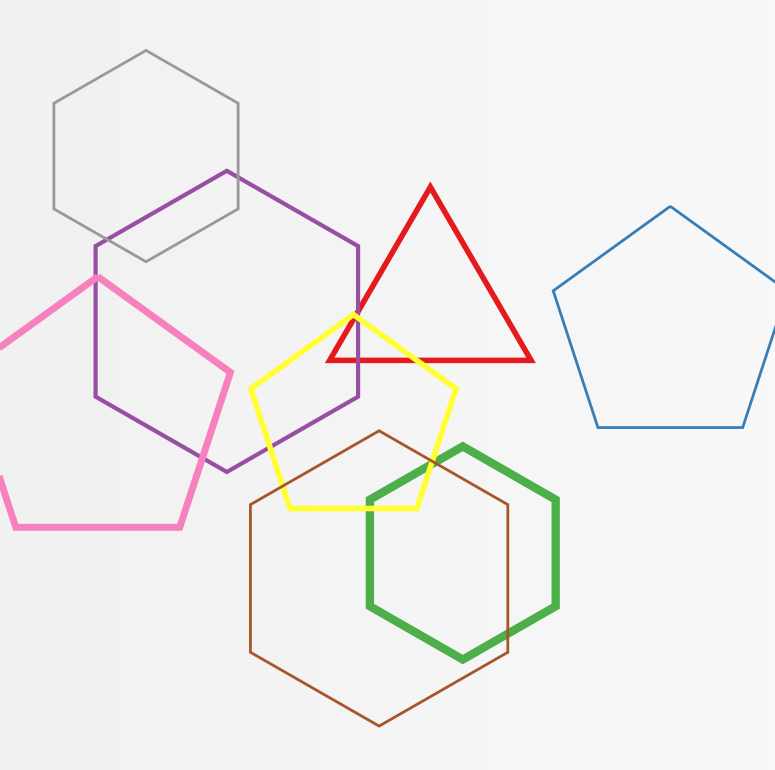[{"shape": "triangle", "thickness": 2, "radius": 0.75, "center": [0.555, 0.607]}, {"shape": "pentagon", "thickness": 1, "radius": 0.79, "center": [0.865, 0.573]}, {"shape": "hexagon", "thickness": 3, "radius": 0.69, "center": [0.597, 0.282]}, {"shape": "hexagon", "thickness": 1.5, "radius": 0.98, "center": [0.293, 0.583]}, {"shape": "pentagon", "thickness": 2, "radius": 0.7, "center": [0.456, 0.452]}, {"shape": "hexagon", "thickness": 1, "radius": 0.96, "center": [0.489, 0.249]}, {"shape": "pentagon", "thickness": 2.5, "radius": 0.9, "center": [0.126, 0.461]}, {"shape": "hexagon", "thickness": 1, "radius": 0.69, "center": [0.188, 0.797]}]